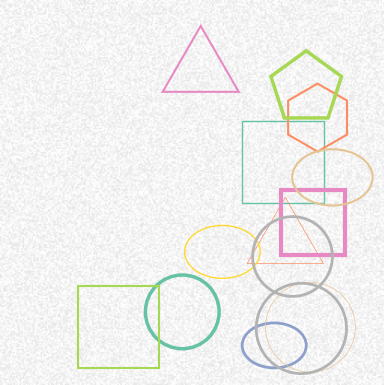[{"shape": "square", "thickness": 1, "radius": 0.53, "center": [0.735, 0.58]}, {"shape": "circle", "thickness": 2.5, "radius": 0.48, "center": [0.473, 0.19]}, {"shape": "hexagon", "thickness": 1.5, "radius": 0.44, "center": [0.825, 0.695]}, {"shape": "triangle", "thickness": 0.5, "radius": 0.57, "center": [0.741, 0.372]}, {"shape": "oval", "thickness": 2, "radius": 0.42, "center": [0.712, 0.103]}, {"shape": "triangle", "thickness": 1.5, "radius": 0.57, "center": [0.521, 0.818]}, {"shape": "square", "thickness": 3, "radius": 0.42, "center": [0.813, 0.423]}, {"shape": "square", "thickness": 1.5, "radius": 0.53, "center": [0.308, 0.15]}, {"shape": "pentagon", "thickness": 2.5, "radius": 0.48, "center": [0.795, 0.772]}, {"shape": "oval", "thickness": 1, "radius": 0.49, "center": [0.578, 0.346]}, {"shape": "circle", "thickness": 0.5, "radius": 0.58, "center": [0.806, 0.15]}, {"shape": "oval", "thickness": 1.5, "radius": 0.52, "center": [0.863, 0.539]}, {"shape": "circle", "thickness": 2, "radius": 0.52, "center": [0.76, 0.334]}, {"shape": "circle", "thickness": 2, "radius": 0.59, "center": [0.783, 0.147]}]